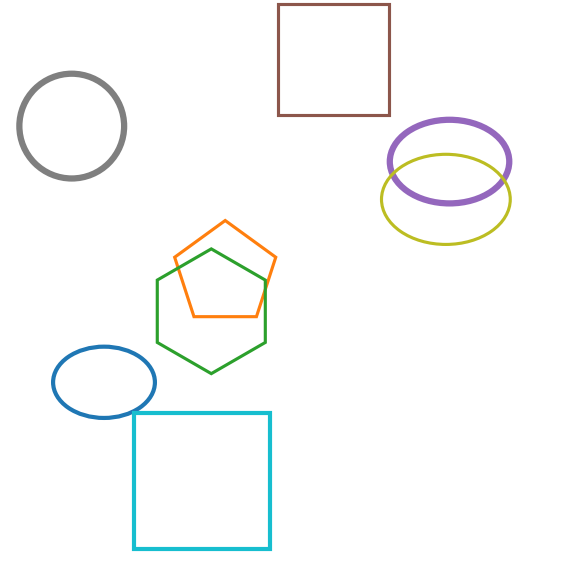[{"shape": "oval", "thickness": 2, "radius": 0.44, "center": [0.18, 0.337]}, {"shape": "pentagon", "thickness": 1.5, "radius": 0.46, "center": [0.39, 0.525]}, {"shape": "hexagon", "thickness": 1.5, "radius": 0.54, "center": [0.366, 0.46]}, {"shape": "oval", "thickness": 3, "radius": 0.52, "center": [0.778, 0.719]}, {"shape": "square", "thickness": 1.5, "radius": 0.48, "center": [0.577, 0.896]}, {"shape": "circle", "thickness": 3, "radius": 0.45, "center": [0.124, 0.781]}, {"shape": "oval", "thickness": 1.5, "radius": 0.56, "center": [0.772, 0.654]}, {"shape": "square", "thickness": 2, "radius": 0.59, "center": [0.35, 0.166]}]